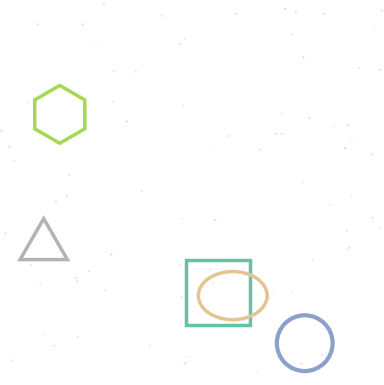[{"shape": "square", "thickness": 2.5, "radius": 0.42, "center": [0.566, 0.24]}, {"shape": "circle", "thickness": 3, "radius": 0.36, "center": [0.792, 0.109]}, {"shape": "hexagon", "thickness": 2.5, "radius": 0.38, "center": [0.155, 0.703]}, {"shape": "oval", "thickness": 2.5, "radius": 0.45, "center": [0.605, 0.232]}, {"shape": "triangle", "thickness": 2.5, "radius": 0.35, "center": [0.114, 0.361]}]